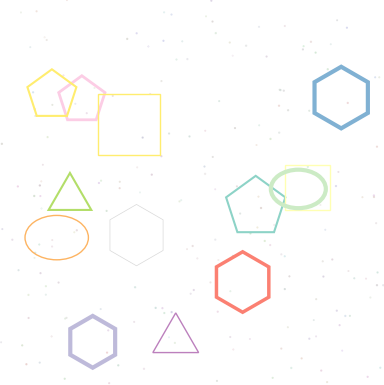[{"shape": "pentagon", "thickness": 1.5, "radius": 0.4, "center": [0.664, 0.462]}, {"shape": "square", "thickness": 1, "radius": 0.29, "center": [0.799, 0.513]}, {"shape": "hexagon", "thickness": 3, "radius": 0.34, "center": [0.241, 0.112]}, {"shape": "hexagon", "thickness": 2.5, "radius": 0.39, "center": [0.63, 0.267]}, {"shape": "hexagon", "thickness": 3, "radius": 0.4, "center": [0.886, 0.747]}, {"shape": "oval", "thickness": 1, "radius": 0.41, "center": [0.147, 0.383]}, {"shape": "triangle", "thickness": 1.5, "radius": 0.32, "center": [0.182, 0.487]}, {"shape": "pentagon", "thickness": 2, "radius": 0.32, "center": [0.213, 0.74]}, {"shape": "hexagon", "thickness": 0.5, "radius": 0.4, "center": [0.355, 0.389]}, {"shape": "triangle", "thickness": 1, "radius": 0.34, "center": [0.456, 0.119]}, {"shape": "oval", "thickness": 3, "radius": 0.36, "center": [0.775, 0.509]}, {"shape": "pentagon", "thickness": 1.5, "radius": 0.33, "center": [0.135, 0.753]}, {"shape": "square", "thickness": 1, "radius": 0.4, "center": [0.335, 0.677]}]